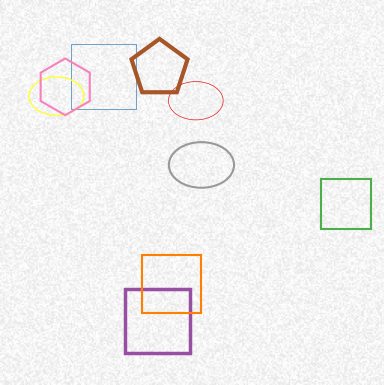[{"shape": "oval", "thickness": 0.5, "radius": 0.36, "center": [0.509, 0.738]}, {"shape": "square", "thickness": 0.5, "radius": 0.42, "center": [0.268, 0.8]}, {"shape": "square", "thickness": 1.5, "radius": 0.32, "center": [0.898, 0.471]}, {"shape": "square", "thickness": 2.5, "radius": 0.42, "center": [0.409, 0.167]}, {"shape": "square", "thickness": 1.5, "radius": 0.38, "center": [0.446, 0.262]}, {"shape": "oval", "thickness": 1, "radius": 0.36, "center": [0.147, 0.75]}, {"shape": "pentagon", "thickness": 3, "radius": 0.38, "center": [0.414, 0.822]}, {"shape": "hexagon", "thickness": 1.5, "radius": 0.37, "center": [0.169, 0.774]}, {"shape": "oval", "thickness": 1.5, "radius": 0.42, "center": [0.523, 0.572]}]